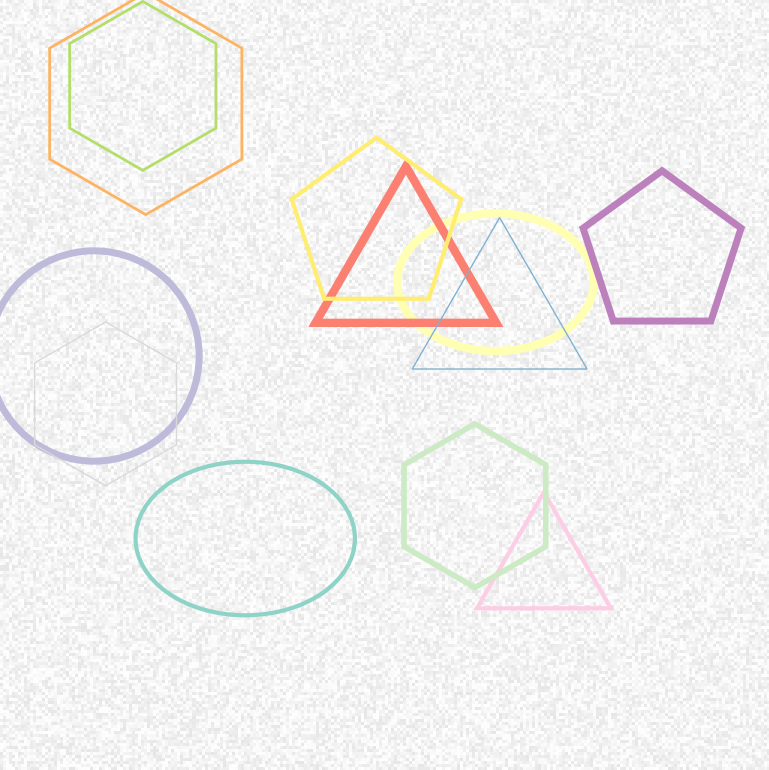[{"shape": "oval", "thickness": 1.5, "radius": 0.71, "center": [0.319, 0.301]}, {"shape": "oval", "thickness": 3, "radius": 0.64, "center": [0.643, 0.633]}, {"shape": "circle", "thickness": 2.5, "radius": 0.68, "center": [0.122, 0.538]}, {"shape": "triangle", "thickness": 3, "radius": 0.68, "center": [0.527, 0.648]}, {"shape": "triangle", "thickness": 0.5, "radius": 0.66, "center": [0.649, 0.586]}, {"shape": "hexagon", "thickness": 1, "radius": 0.72, "center": [0.189, 0.865]}, {"shape": "hexagon", "thickness": 1, "radius": 0.55, "center": [0.185, 0.888]}, {"shape": "triangle", "thickness": 1.5, "radius": 0.5, "center": [0.706, 0.26]}, {"shape": "hexagon", "thickness": 0.5, "radius": 0.53, "center": [0.137, 0.476]}, {"shape": "pentagon", "thickness": 2.5, "radius": 0.54, "center": [0.86, 0.67]}, {"shape": "hexagon", "thickness": 2, "radius": 0.53, "center": [0.617, 0.343]}, {"shape": "pentagon", "thickness": 1.5, "radius": 0.58, "center": [0.489, 0.706]}]